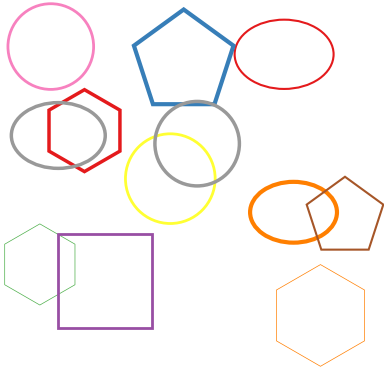[{"shape": "hexagon", "thickness": 2.5, "radius": 0.53, "center": [0.219, 0.661]}, {"shape": "oval", "thickness": 1.5, "radius": 0.64, "center": [0.738, 0.859]}, {"shape": "pentagon", "thickness": 3, "radius": 0.68, "center": [0.477, 0.839]}, {"shape": "hexagon", "thickness": 0.5, "radius": 0.53, "center": [0.103, 0.313]}, {"shape": "square", "thickness": 2, "radius": 0.61, "center": [0.273, 0.27]}, {"shape": "hexagon", "thickness": 0.5, "radius": 0.66, "center": [0.832, 0.181]}, {"shape": "oval", "thickness": 3, "radius": 0.56, "center": [0.762, 0.449]}, {"shape": "circle", "thickness": 2, "radius": 0.58, "center": [0.442, 0.536]}, {"shape": "pentagon", "thickness": 1.5, "radius": 0.52, "center": [0.896, 0.436]}, {"shape": "circle", "thickness": 2, "radius": 0.56, "center": [0.132, 0.879]}, {"shape": "circle", "thickness": 2.5, "radius": 0.55, "center": [0.512, 0.627]}, {"shape": "oval", "thickness": 2.5, "radius": 0.61, "center": [0.151, 0.648]}]